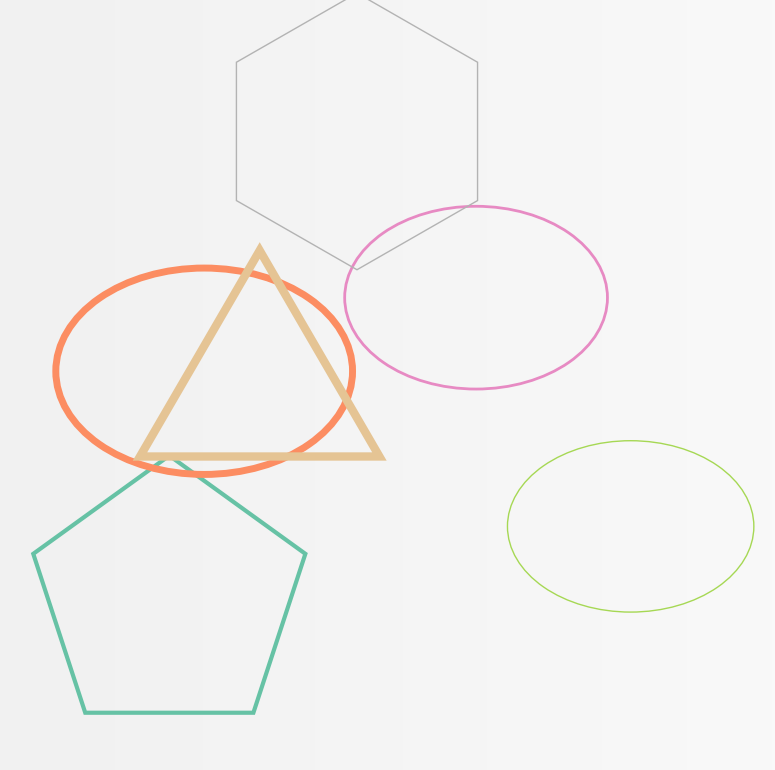[{"shape": "pentagon", "thickness": 1.5, "radius": 0.92, "center": [0.218, 0.224]}, {"shape": "oval", "thickness": 2.5, "radius": 0.96, "center": [0.263, 0.518]}, {"shape": "oval", "thickness": 1, "radius": 0.85, "center": [0.614, 0.613]}, {"shape": "oval", "thickness": 0.5, "radius": 0.79, "center": [0.814, 0.316]}, {"shape": "triangle", "thickness": 3, "radius": 0.89, "center": [0.335, 0.496]}, {"shape": "hexagon", "thickness": 0.5, "radius": 0.9, "center": [0.461, 0.829]}]